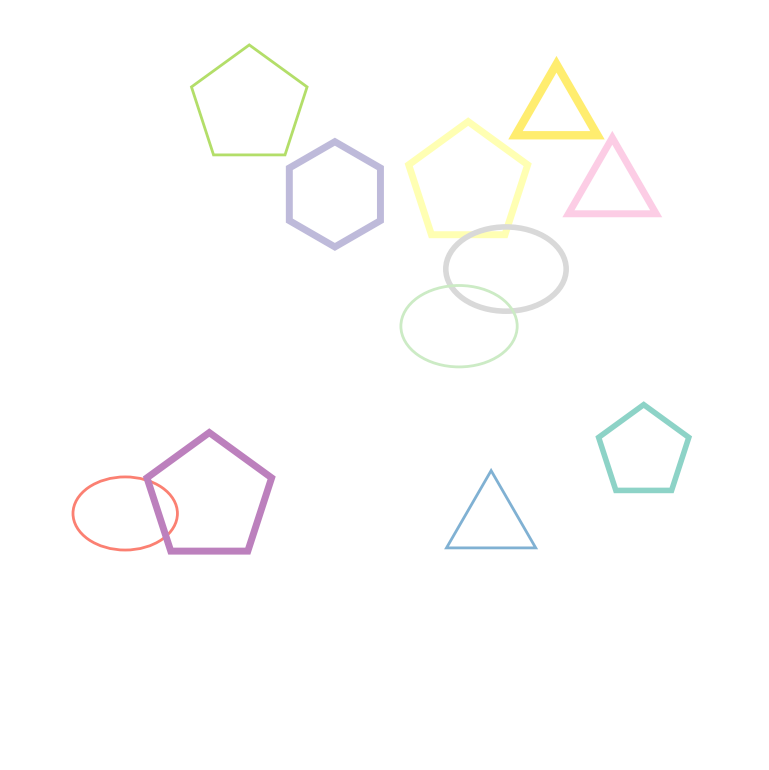[{"shape": "pentagon", "thickness": 2, "radius": 0.31, "center": [0.836, 0.413]}, {"shape": "pentagon", "thickness": 2.5, "radius": 0.41, "center": [0.608, 0.761]}, {"shape": "hexagon", "thickness": 2.5, "radius": 0.34, "center": [0.435, 0.748]}, {"shape": "oval", "thickness": 1, "radius": 0.34, "center": [0.163, 0.333]}, {"shape": "triangle", "thickness": 1, "radius": 0.33, "center": [0.638, 0.322]}, {"shape": "pentagon", "thickness": 1, "radius": 0.39, "center": [0.324, 0.863]}, {"shape": "triangle", "thickness": 2.5, "radius": 0.33, "center": [0.795, 0.755]}, {"shape": "oval", "thickness": 2, "radius": 0.39, "center": [0.657, 0.651]}, {"shape": "pentagon", "thickness": 2.5, "radius": 0.43, "center": [0.272, 0.353]}, {"shape": "oval", "thickness": 1, "radius": 0.38, "center": [0.596, 0.576]}, {"shape": "triangle", "thickness": 3, "radius": 0.31, "center": [0.723, 0.855]}]